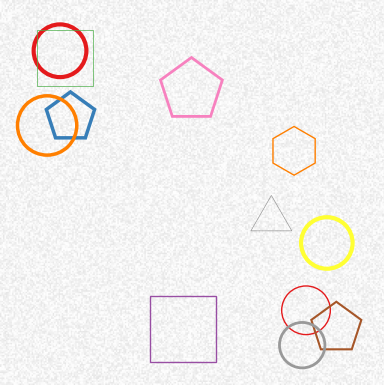[{"shape": "circle", "thickness": 1, "radius": 0.32, "center": [0.795, 0.194]}, {"shape": "circle", "thickness": 3, "radius": 0.34, "center": [0.156, 0.868]}, {"shape": "pentagon", "thickness": 2.5, "radius": 0.33, "center": [0.183, 0.695]}, {"shape": "square", "thickness": 0.5, "radius": 0.36, "center": [0.168, 0.849]}, {"shape": "square", "thickness": 1, "radius": 0.43, "center": [0.475, 0.145]}, {"shape": "circle", "thickness": 2.5, "radius": 0.39, "center": [0.122, 0.674]}, {"shape": "hexagon", "thickness": 1, "radius": 0.32, "center": [0.764, 0.608]}, {"shape": "circle", "thickness": 3, "radius": 0.33, "center": [0.849, 0.369]}, {"shape": "pentagon", "thickness": 1.5, "radius": 0.34, "center": [0.874, 0.148]}, {"shape": "pentagon", "thickness": 2, "radius": 0.42, "center": [0.497, 0.766]}, {"shape": "circle", "thickness": 2, "radius": 0.3, "center": [0.785, 0.103]}, {"shape": "triangle", "thickness": 0.5, "radius": 0.31, "center": [0.705, 0.431]}]